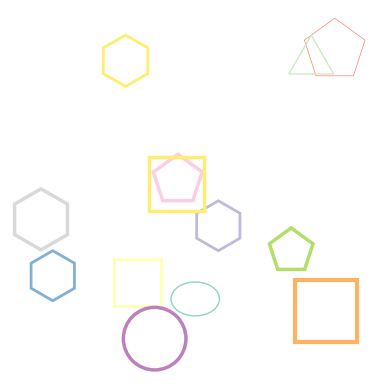[{"shape": "oval", "thickness": 1, "radius": 0.31, "center": [0.507, 0.224]}, {"shape": "square", "thickness": 2, "radius": 0.3, "center": [0.357, 0.266]}, {"shape": "hexagon", "thickness": 2, "radius": 0.32, "center": [0.567, 0.414]}, {"shape": "pentagon", "thickness": 0.5, "radius": 0.41, "center": [0.869, 0.87]}, {"shape": "hexagon", "thickness": 2, "radius": 0.33, "center": [0.137, 0.284]}, {"shape": "square", "thickness": 3, "radius": 0.4, "center": [0.846, 0.192]}, {"shape": "pentagon", "thickness": 2.5, "radius": 0.3, "center": [0.756, 0.348]}, {"shape": "pentagon", "thickness": 2.5, "radius": 0.33, "center": [0.462, 0.533]}, {"shape": "hexagon", "thickness": 2.5, "radius": 0.4, "center": [0.107, 0.43]}, {"shape": "circle", "thickness": 2.5, "radius": 0.41, "center": [0.402, 0.12]}, {"shape": "triangle", "thickness": 1, "radius": 0.34, "center": [0.808, 0.841]}, {"shape": "hexagon", "thickness": 2, "radius": 0.33, "center": [0.326, 0.842]}, {"shape": "square", "thickness": 2.5, "radius": 0.35, "center": [0.458, 0.522]}]